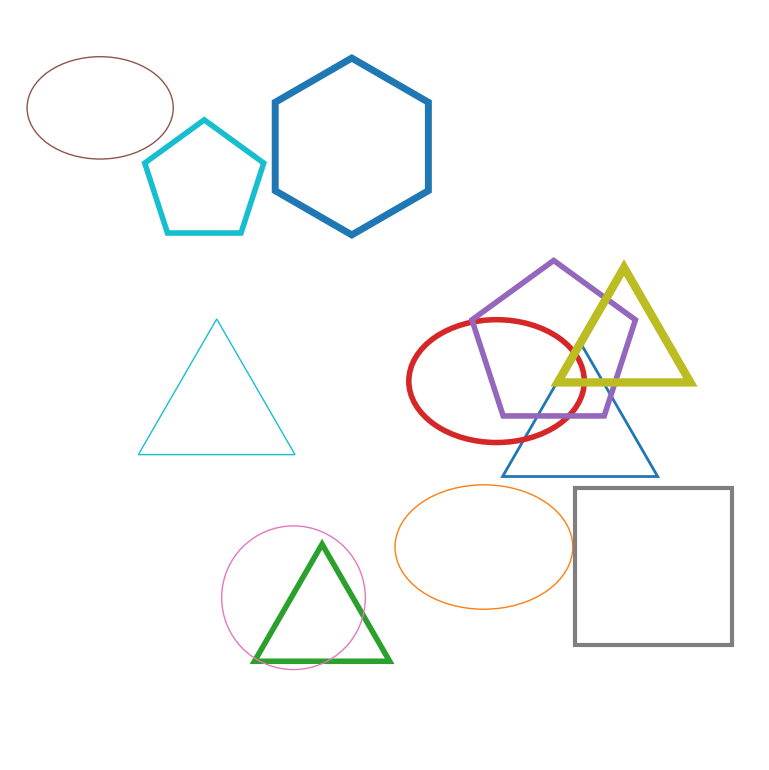[{"shape": "triangle", "thickness": 1, "radius": 0.58, "center": [0.753, 0.439]}, {"shape": "hexagon", "thickness": 2.5, "radius": 0.57, "center": [0.457, 0.81]}, {"shape": "oval", "thickness": 0.5, "radius": 0.58, "center": [0.628, 0.29]}, {"shape": "triangle", "thickness": 2, "radius": 0.51, "center": [0.418, 0.192]}, {"shape": "oval", "thickness": 2, "radius": 0.57, "center": [0.645, 0.505]}, {"shape": "pentagon", "thickness": 2, "radius": 0.56, "center": [0.719, 0.55]}, {"shape": "oval", "thickness": 0.5, "radius": 0.47, "center": [0.13, 0.86]}, {"shape": "circle", "thickness": 0.5, "radius": 0.47, "center": [0.381, 0.224]}, {"shape": "square", "thickness": 1.5, "radius": 0.51, "center": [0.849, 0.265]}, {"shape": "triangle", "thickness": 3, "radius": 0.5, "center": [0.81, 0.553]}, {"shape": "triangle", "thickness": 0.5, "radius": 0.59, "center": [0.281, 0.468]}, {"shape": "pentagon", "thickness": 2, "radius": 0.41, "center": [0.265, 0.763]}]